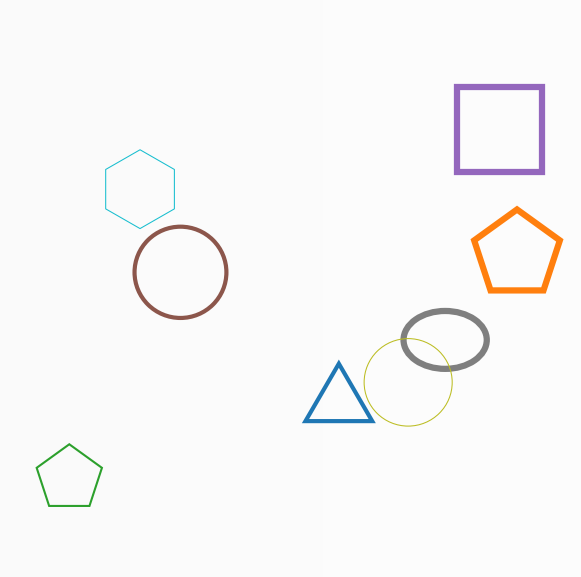[{"shape": "triangle", "thickness": 2, "radius": 0.33, "center": [0.583, 0.303]}, {"shape": "pentagon", "thickness": 3, "radius": 0.39, "center": [0.889, 0.559]}, {"shape": "pentagon", "thickness": 1, "radius": 0.3, "center": [0.119, 0.171]}, {"shape": "square", "thickness": 3, "radius": 0.36, "center": [0.859, 0.775]}, {"shape": "circle", "thickness": 2, "radius": 0.4, "center": [0.31, 0.528]}, {"shape": "oval", "thickness": 3, "radius": 0.36, "center": [0.766, 0.411]}, {"shape": "circle", "thickness": 0.5, "radius": 0.38, "center": [0.702, 0.337]}, {"shape": "hexagon", "thickness": 0.5, "radius": 0.34, "center": [0.241, 0.672]}]